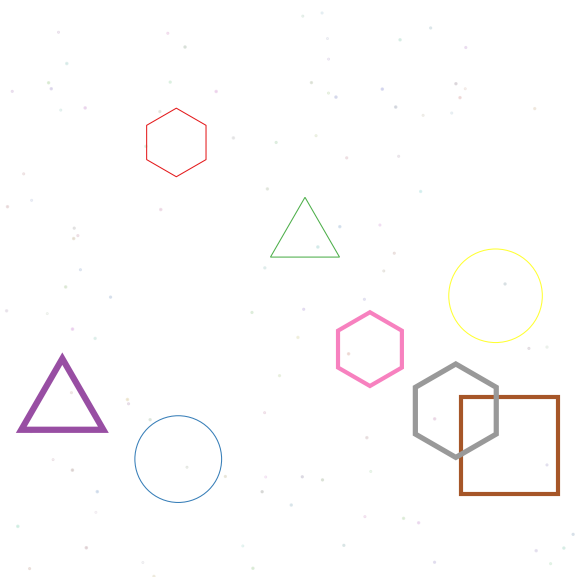[{"shape": "hexagon", "thickness": 0.5, "radius": 0.3, "center": [0.305, 0.752]}, {"shape": "circle", "thickness": 0.5, "radius": 0.38, "center": [0.309, 0.204]}, {"shape": "triangle", "thickness": 0.5, "radius": 0.35, "center": [0.528, 0.588]}, {"shape": "triangle", "thickness": 3, "radius": 0.41, "center": [0.108, 0.296]}, {"shape": "circle", "thickness": 0.5, "radius": 0.41, "center": [0.858, 0.487]}, {"shape": "square", "thickness": 2, "radius": 0.42, "center": [0.882, 0.227]}, {"shape": "hexagon", "thickness": 2, "radius": 0.32, "center": [0.641, 0.395]}, {"shape": "hexagon", "thickness": 2.5, "radius": 0.4, "center": [0.789, 0.288]}]